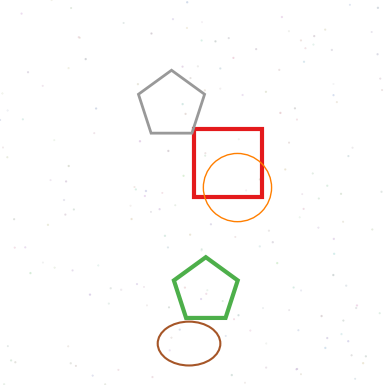[{"shape": "square", "thickness": 3, "radius": 0.44, "center": [0.593, 0.576]}, {"shape": "pentagon", "thickness": 3, "radius": 0.44, "center": [0.535, 0.245]}, {"shape": "circle", "thickness": 1, "radius": 0.44, "center": [0.617, 0.513]}, {"shape": "oval", "thickness": 1.5, "radius": 0.41, "center": [0.491, 0.108]}, {"shape": "pentagon", "thickness": 2, "radius": 0.45, "center": [0.446, 0.727]}]